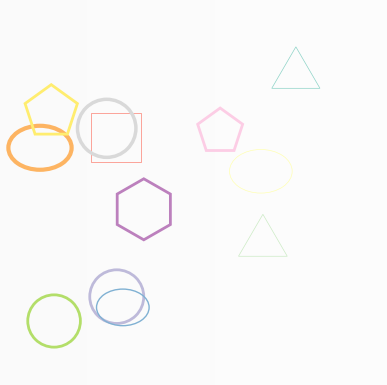[{"shape": "triangle", "thickness": 0.5, "radius": 0.36, "center": [0.764, 0.807]}, {"shape": "oval", "thickness": 0.5, "radius": 0.4, "center": [0.673, 0.555]}, {"shape": "circle", "thickness": 2, "radius": 0.35, "center": [0.301, 0.23]}, {"shape": "square", "thickness": 0.5, "radius": 0.32, "center": [0.299, 0.644]}, {"shape": "oval", "thickness": 1, "radius": 0.34, "center": [0.317, 0.202]}, {"shape": "oval", "thickness": 3, "radius": 0.41, "center": [0.103, 0.616]}, {"shape": "circle", "thickness": 2, "radius": 0.34, "center": [0.14, 0.166]}, {"shape": "pentagon", "thickness": 2, "radius": 0.3, "center": [0.568, 0.658]}, {"shape": "circle", "thickness": 2.5, "radius": 0.38, "center": [0.275, 0.667]}, {"shape": "hexagon", "thickness": 2, "radius": 0.4, "center": [0.371, 0.456]}, {"shape": "triangle", "thickness": 0.5, "radius": 0.36, "center": [0.678, 0.371]}, {"shape": "pentagon", "thickness": 2, "radius": 0.36, "center": [0.132, 0.709]}]